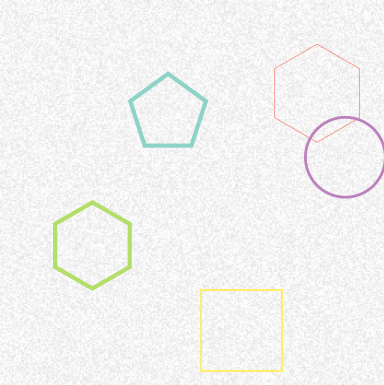[{"shape": "pentagon", "thickness": 3, "radius": 0.52, "center": [0.437, 0.705]}, {"shape": "hexagon", "thickness": 0.5, "radius": 0.64, "center": [0.824, 0.758]}, {"shape": "hexagon", "thickness": 3, "radius": 0.56, "center": [0.24, 0.362]}, {"shape": "circle", "thickness": 2, "radius": 0.52, "center": [0.897, 0.592]}, {"shape": "square", "thickness": 1.5, "radius": 0.52, "center": [0.628, 0.141]}]